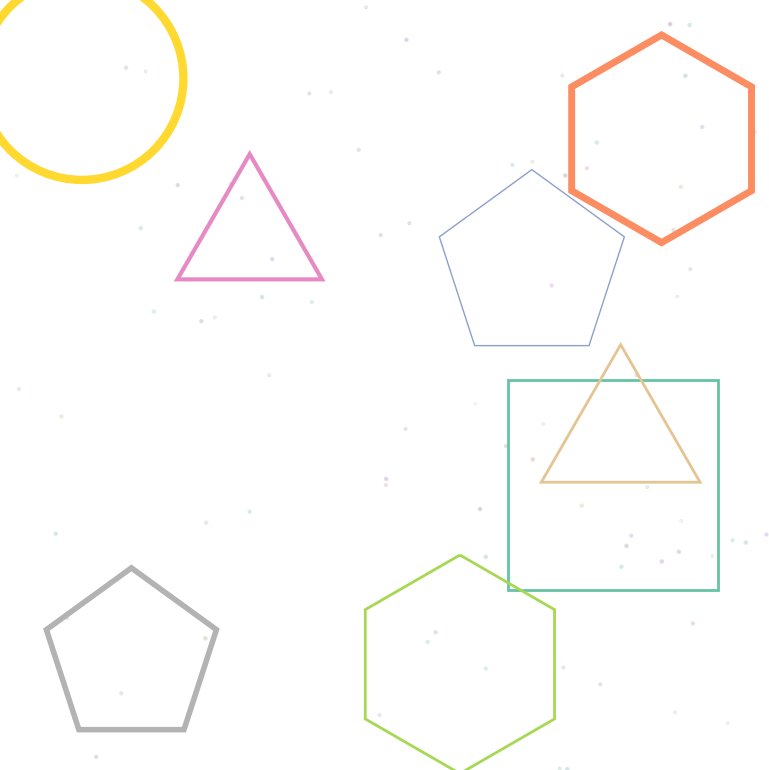[{"shape": "square", "thickness": 1, "radius": 0.68, "center": [0.796, 0.37]}, {"shape": "hexagon", "thickness": 2.5, "radius": 0.67, "center": [0.859, 0.82]}, {"shape": "pentagon", "thickness": 0.5, "radius": 0.63, "center": [0.691, 0.653]}, {"shape": "triangle", "thickness": 1.5, "radius": 0.54, "center": [0.324, 0.691]}, {"shape": "hexagon", "thickness": 1, "radius": 0.71, "center": [0.597, 0.137]}, {"shape": "circle", "thickness": 3, "radius": 0.66, "center": [0.106, 0.898]}, {"shape": "triangle", "thickness": 1, "radius": 0.6, "center": [0.806, 0.433]}, {"shape": "pentagon", "thickness": 2, "radius": 0.58, "center": [0.171, 0.146]}]